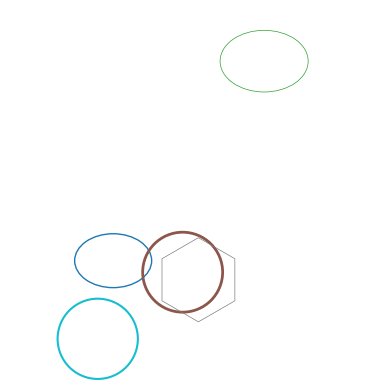[{"shape": "oval", "thickness": 1, "radius": 0.5, "center": [0.294, 0.323]}, {"shape": "oval", "thickness": 0.5, "radius": 0.57, "center": [0.686, 0.841]}, {"shape": "circle", "thickness": 2, "radius": 0.52, "center": [0.474, 0.293]}, {"shape": "hexagon", "thickness": 0.5, "radius": 0.55, "center": [0.515, 0.273]}, {"shape": "circle", "thickness": 1.5, "radius": 0.52, "center": [0.254, 0.12]}]